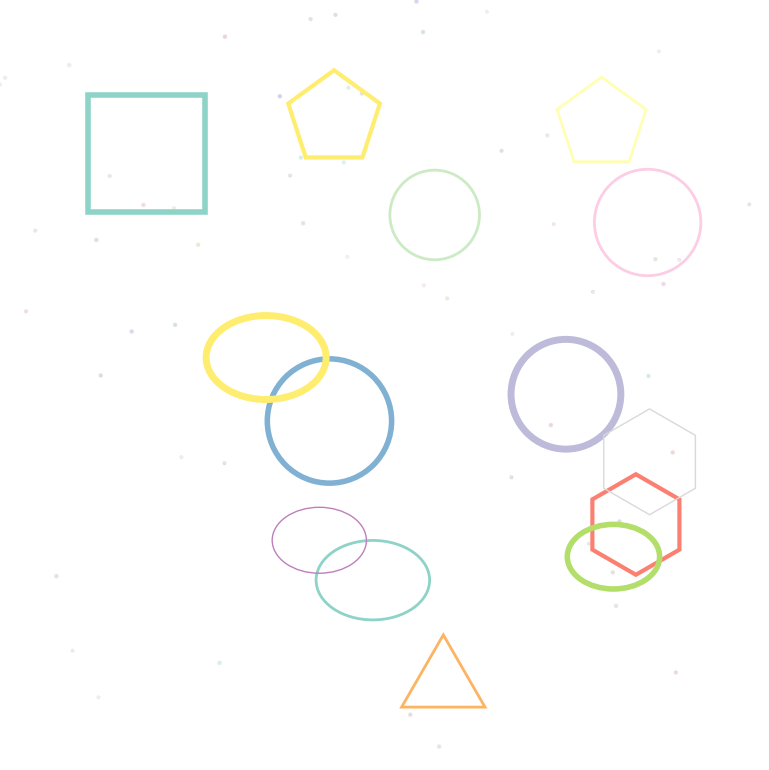[{"shape": "square", "thickness": 2, "radius": 0.38, "center": [0.19, 0.8]}, {"shape": "oval", "thickness": 1, "radius": 0.37, "center": [0.484, 0.247]}, {"shape": "pentagon", "thickness": 1, "radius": 0.3, "center": [0.781, 0.839]}, {"shape": "circle", "thickness": 2.5, "radius": 0.36, "center": [0.735, 0.488]}, {"shape": "hexagon", "thickness": 1.5, "radius": 0.33, "center": [0.826, 0.319]}, {"shape": "circle", "thickness": 2, "radius": 0.4, "center": [0.428, 0.453]}, {"shape": "triangle", "thickness": 1, "radius": 0.31, "center": [0.576, 0.113]}, {"shape": "oval", "thickness": 2, "radius": 0.3, "center": [0.797, 0.277]}, {"shape": "circle", "thickness": 1, "radius": 0.35, "center": [0.841, 0.711]}, {"shape": "hexagon", "thickness": 0.5, "radius": 0.34, "center": [0.844, 0.4]}, {"shape": "oval", "thickness": 0.5, "radius": 0.31, "center": [0.415, 0.298]}, {"shape": "circle", "thickness": 1, "radius": 0.29, "center": [0.565, 0.721]}, {"shape": "pentagon", "thickness": 1.5, "radius": 0.31, "center": [0.434, 0.846]}, {"shape": "oval", "thickness": 2.5, "radius": 0.39, "center": [0.346, 0.536]}]